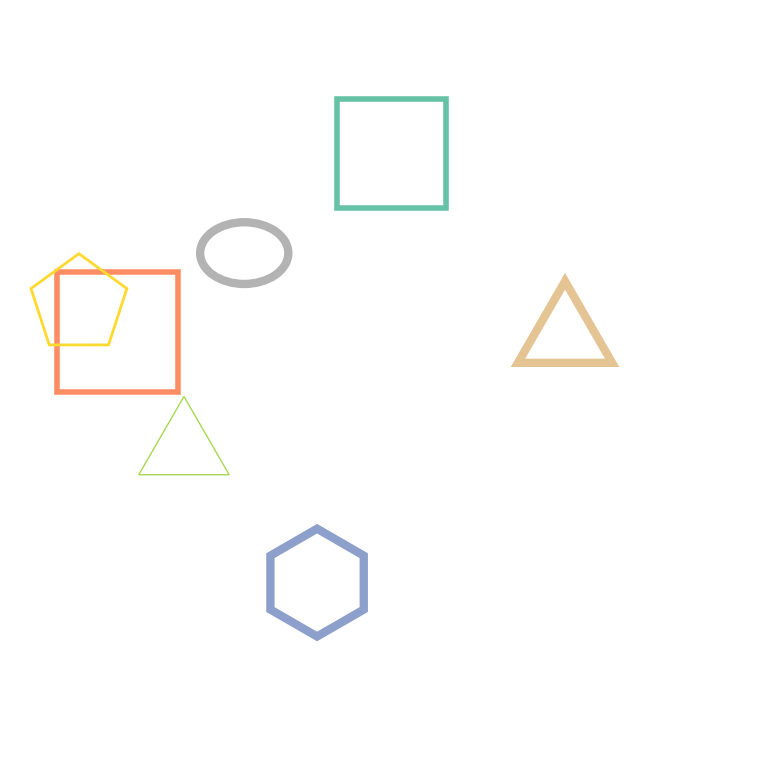[{"shape": "square", "thickness": 2, "radius": 0.35, "center": [0.508, 0.801]}, {"shape": "square", "thickness": 2, "radius": 0.39, "center": [0.153, 0.569]}, {"shape": "hexagon", "thickness": 3, "radius": 0.35, "center": [0.412, 0.243]}, {"shape": "triangle", "thickness": 0.5, "radius": 0.34, "center": [0.239, 0.417]}, {"shape": "pentagon", "thickness": 1, "radius": 0.33, "center": [0.103, 0.605]}, {"shape": "triangle", "thickness": 3, "radius": 0.35, "center": [0.734, 0.564]}, {"shape": "oval", "thickness": 3, "radius": 0.29, "center": [0.317, 0.671]}]